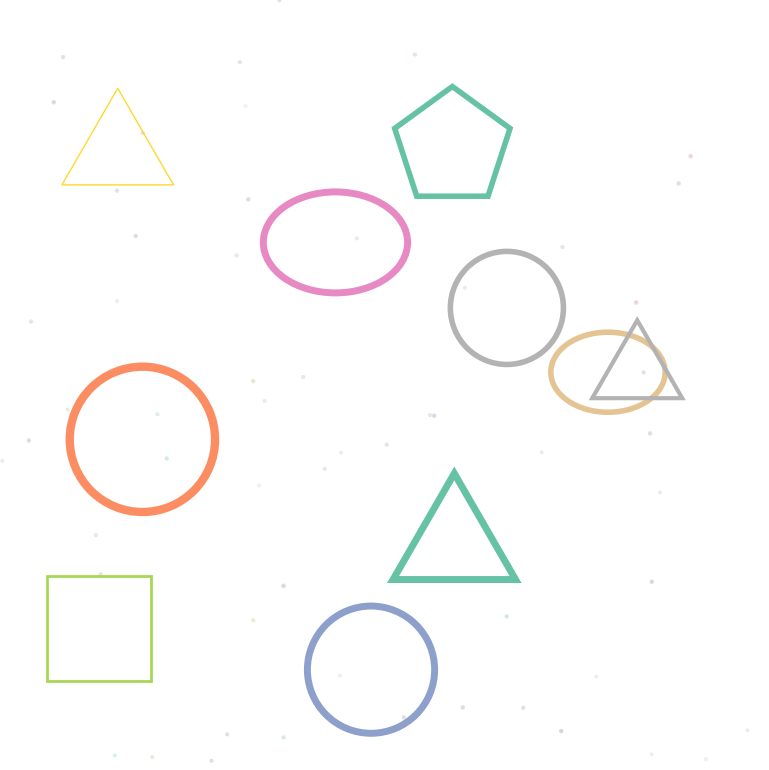[{"shape": "pentagon", "thickness": 2, "radius": 0.39, "center": [0.587, 0.809]}, {"shape": "triangle", "thickness": 2.5, "radius": 0.46, "center": [0.59, 0.293]}, {"shape": "circle", "thickness": 3, "radius": 0.47, "center": [0.185, 0.429]}, {"shape": "circle", "thickness": 2.5, "radius": 0.41, "center": [0.482, 0.13]}, {"shape": "oval", "thickness": 2.5, "radius": 0.47, "center": [0.436, 0.685]}, {"shape": "square", "thickness": 1, "radius": 0.34, "center": [0.128, 0.184]}, {"shape": "triangle", "thickness": 0.5, "radius": 0.42, "center": [0.153, 0.802]}, {"shape": "oval", "thickness": 2, "radius": 0.37, "center": [0.79, 0.517]}, {"shape": "circle", "thickness": 2, "radius": 0.37, "center": [0.658, 0.6]}, {"shape": "triangle", "thickness": 1.5, "radius": 0.34, "center": [0.828, 0.517]}]